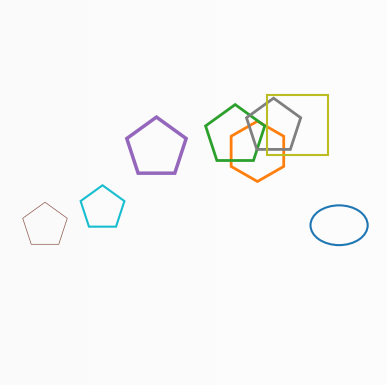[{"shape": "oval", "thickness": 1.5, "radius": 0.37, "center": [0.875, 0.415]}, {"shape": "hexagon", "thickness": 2, "radius": 0.39, "center": [0.664, 0.607]}, {"shape": "pentagon", "thickness": 2, "radius": 0.4, "center": [0.607, 0.648]}, {"shape": "pentagon", "thickness": 2.5, "radius": 0.4, "center": [0.404, 0.615]}, {"shape": "pentagon", "thickness": 0.5, "radius": 0.3, "center": [0.116, 0.414]}, {"shape": "pentagon", "thickness": 2, "radius": 0.37, "center": [0.706, 0.671]}, {"shape": "square", "thickness": 1.5, "radius": 0.39, "center": [0.767, 0.676]}, {"shape": "pentagon", "thickness": 1.5, "radius": 0.3, "center": [0.265, 0.459]}]